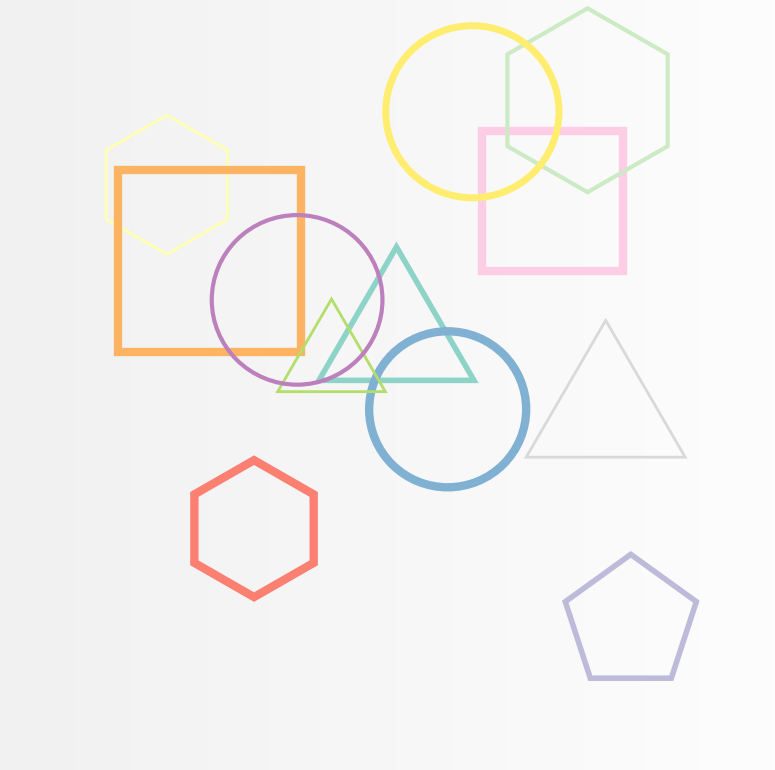[{"shape": "triangle", "thickness": 2, "radius": 0.58, "center": [0.512, 0.564]}, {"shape": "hexagon", "thickness": 1, "radius": 0.45, "center": [0.215, 0.76]}, {"shape": "pentagon", "thickness": 2, "radius": 0.44, "center": [0.814, 0.191]}, {"shape": "hexagon", "thickness": 3, "radius": 0.44, "center": [0.328, 0.313]}, {"shape": "circle", "thickness": 3, "radius": 0.51, "center": [0.578, 0.468]}, {"shape": "square", "thickness": 3, "radius": 0.59, "center": [0.271, 0.661]}, {"shape": "triangle", "thickness": 1, "radius": 0.4, "center": [0.428, 0.531]}, {"shape": "square", "thickness": 3, "radius": 0.45, "center": [0.713, 0.739]}, {"shape": "triangle", "thickness": 1, "radius": 0.59, "center": [0.782, 0.466]}, {"shape": "circle", "thickness": 1.5, "radius": 0.55, "center": [0.383, 0.611]}, {"shape": "hexagon", "thickness": 1.5, "radius": 0.6, "center": [0.758, 0.87]}, {"shape": "circle", "thickness": 2.5, "radius": 0.56, "center": [0.609, 0.855]}]